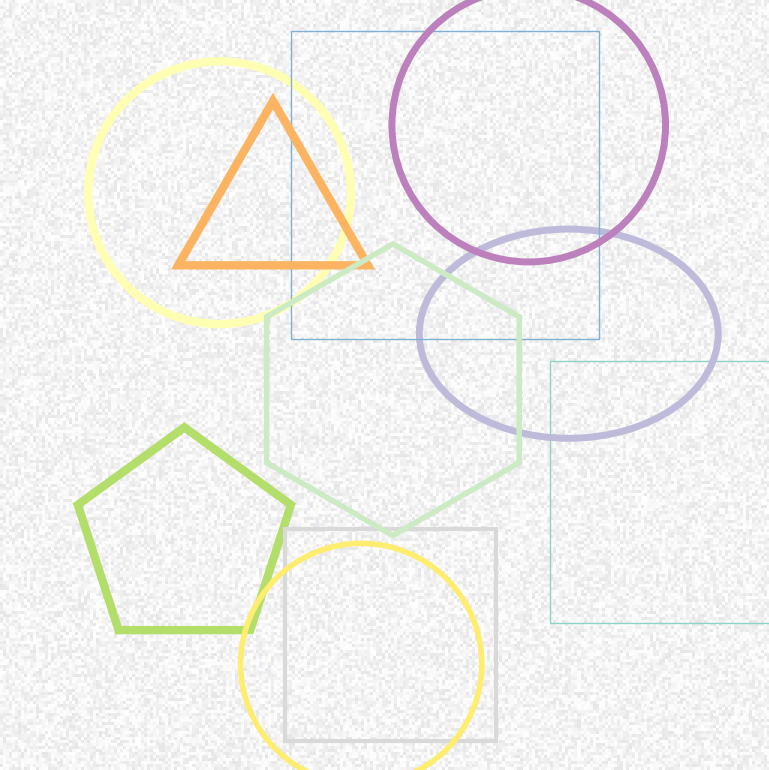[{"shape": "square", "thickness": 0.5, "radius": 0.85, "center": [0.884, 0.361]}, {"shape": "circle", "thickness": 3, "radius": 0.85, "center": [0.285, 0.75]}, {"shape": "oval", "thickness": 2.5, "radius": 0.97, "center": [0.739, 0.567]}, {"shape": "square", "thickness": 0.5, "radius": 1.0, "center": [0.578, 0.76]}, {"shape": "triangle", "thickness": 3, "radius": 0.71, "center": [0.355, 0.727]}, {"shape": "pentagon", "thickness": 3, "radius": 0.73, "center": [0.24, 0.299]}, {"shape": "square", "thickness": 1.5, "radius": 0.69, "center": [0.507, 0.175]}, {"shape": "circle", "thickness": 2.5, "radius": 0.89, "center": [0.687, 0.837]}, {"shape": "hexagon", "thickness": 2, "radius": 0.95, "center": [0.51, 0.494]}, {"shape": "circle", "thickness": 2, "radius": 0.78, "center": [0.469, 0.138]}]